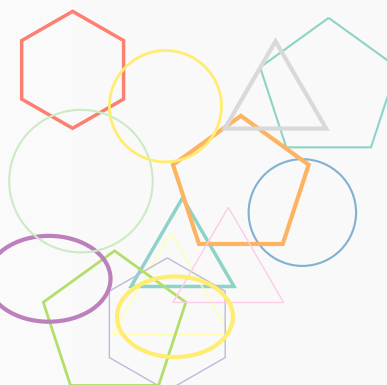[{"shape": "pentagon", "thickness": 1.5, "radius": 0.93, "center": [0.848, 0.768]}, {"shape": "triangle", "thickness": 2.5, "radius": 0.77, "center": [0.471, 0.333]}, {"shape": "triangle", "thickness": 1, "radius": 0.88, "center": [0.441, 0.219]}, {"shape": "hexagon", "thickness": 1, "radius": 0.86, "center": [0.432, 0.158]}, {"shape": "hexagon", "thickness": 2.5, "radius": 0.76, "center": [0.187, 0.819]}, {"shape": "circle", "thickness": 1.5, "radius": 0.69, "center": [0.78, 0.448]}, {"shape": "pentagon", "thickness": 3, "radius": 0.92, "center": [0.622, 0.515]}, {"shape": "pentagon", "thickness": 2, "radius": 0.97, "center": [0.296, 0.155]}, {"shape": "triangle", "thickness": 1, "radius": 0.82, "center": [0.589, 0.297]}, {"shape": "triangle", "thickness": 3, "radius": 0.76, "center": [0.711, 0.742]}, {"shape": "oval", "thickness": 3, "radius": 0.8, "center": [0.126, 0.276]}, {"shape": "circle", "thickness": 1.5, "radius": 0.93, "center": [0.209, 0.53]}, {"shape": "circle", "thickness": 2, "radius": 0.72, "center": [0.427, 0.724]}, {"shape": "oval", "thickness": 3, "radius": 0.75, "center": [0.452, 0.177]}]